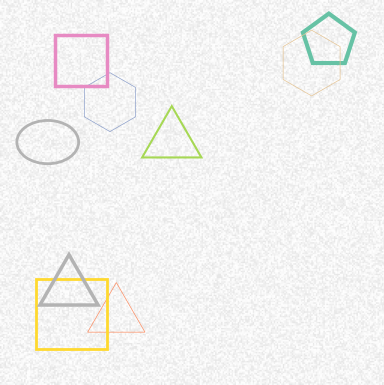[{"shape": "pentagon", "thickness": 3, "radius": 0.35, "center": [0.854, 0.894]}, {"shape": "triangle", "thickness": 0.5, "radius": 0.43, "center": [0.302, 0.18]}, {"shape": "hexagon", "thickness": 0.5, "radius": 0.38, "center": [0.286, 0.735]}, {"shape": "square", "thickness": 2.5, "radius": 0.33, "center": [0.21, 0.842]}, {"shape": "triangle", "thickness": 1.5, "radius": 0.44, "center": [0.446, 0.635]}, {"shape": "square", "thickness": 2, "radius": 0.46, "center": [0.186, 0.185]}, {"shape": "hexagon", "thickness": 0.5, "radius": 0.43, "center": [0.809, 0.836]}, {"shape": "oval", "thickness": 2, "radius": 0.4, "center": [0.124, 0.631]}, {"shape": "triangle", "thickness": 2.5, "radius": 0.44, "center": [0.179, 0.251]}]